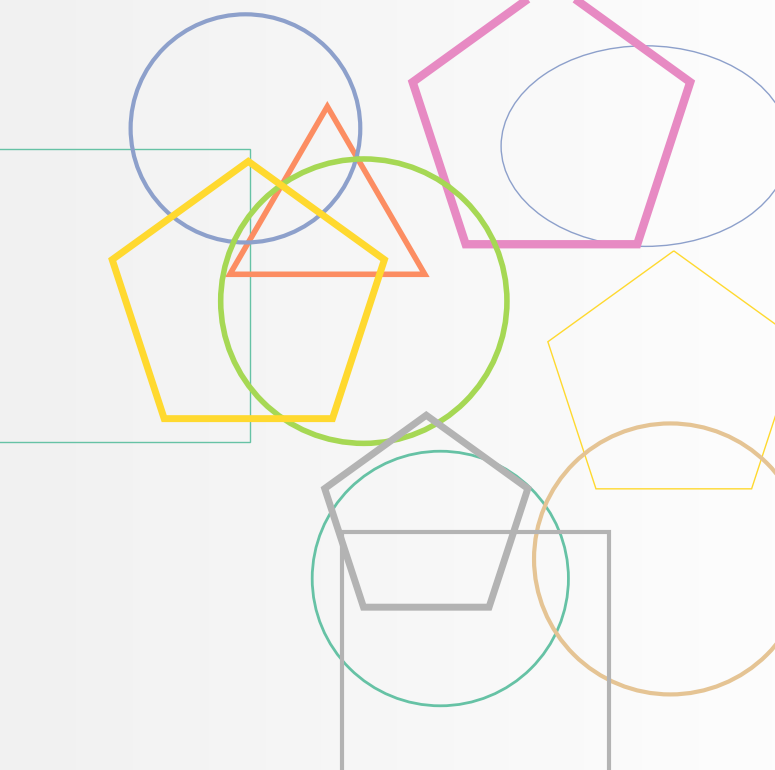[{"shape": "square", "thickness": 0.5, "radius": 0.95, "center": [0.132, 0.616]}, {"shape": "circle", "thickness": 1, "radius": 0.83, "center": [0.568, 0.249]}, {"shape": "triangle", "thickness": 2, "radius": 0.73, "center": [0.422, 0.716]}, {"shape": "oval", "thickness": 0.5, "radius": 0.93, "center": [0.833, 0.81]}, {"shape": "circle", "thickness": 1.5, "radius": 0.74, "center": [0.317, 0.833]}, {"shape": "pentagon", "thickness": 3, "radius": 0.94, "center": [0.712, 0.835]}, {"shape": "circle", "thickness": 2, "radius": 0.92, "center": [0.469, 0.609]}, {"shape": "pentagon", "thickness": 2.5, "radius": 0.92, "center": [0.32, 0.606]}, {"shape": "pentagon", "thickness": 0.5, "radius": 0.85, "center": [0.869, 0.503]}, {"shape": "circle", "thickness": 1.5, "radius": 0.88, "center": [0.865, 0.274]}, {"shape": "pentagon", "thickness": 2.5, "radius": 0.69, "center": [0.55, 0.323]}, {"shape": "square", "thickness": 1.5, "radius": 0.86, "center": [0.613, 0.137]}]